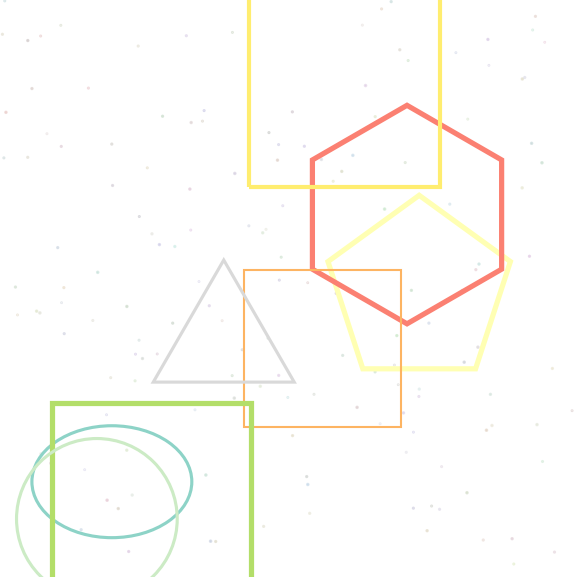[{"shape": "oval", "thickness": 1.5, "radius": 0.69, "center": [0.194, 0.165]}, {"shape": "pentagon", "thickness": 2.5, "radius": 0.83, "center": [0.726, 0.495]}, {"shape": "hexagon", "thickness": 2.5, "radius": 0.95, "center": [0.705, 0.628]}, {"shape": "square", "thickness": 1, "radius": 0.68, "center": [0.558, 0.395]}, {"shape": "square", "thickness": 2.5, "radius": 0.86, "center": [0.262, 0.13]}, {"shape": "triangle", "thickness": 1.5, "radius": 0.7, "center": [0.387, 0.408]}, {"shape": "circle", "thickness": 1.5, "radius": 0.7, "center": [0.168, 0.101]}, {"shape": "square", "thickness": 2, "radius": 0.83, "center": [0.597, 0.841]}]